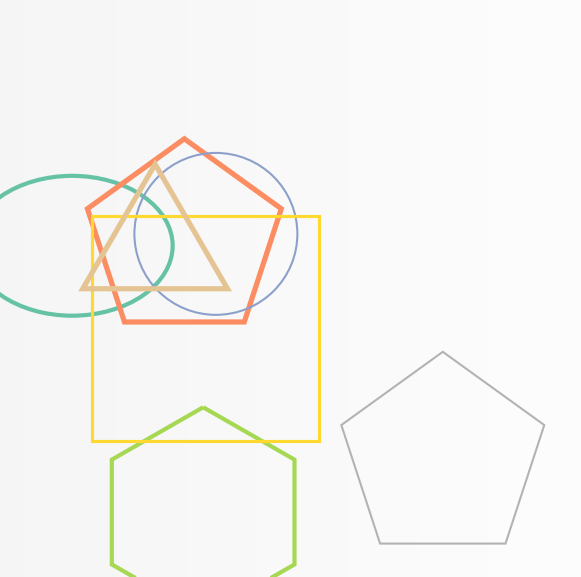[{"shape": "oval", "thickness": 2, "radius": 0.86, "center": [0.124, 0.574]}, {"shape": "pentagon", "thickness": 2.5, "radius": 0.88, "center": [0.317, 0.583]}, {"shape": "circle", "thickness": 1, "radius": 0.7, "center": [0.371, 0.594]}, {"shape": "hexagon", "thickness": 2, "radius": 0.91, "center": [0.35, 0.112]}, {"shape": "square", "thickness": 1.5, "radius": 0.98, "center": [0.354, 0.43]}, {"shape": "triangle", "thickness": 2.5, "radius": 0.72, "center": [0.267, 0.571]}, {"shape": "pentagon", "thickness": 1, "radius": 0.92, "center": [0.762, 0.206]}]